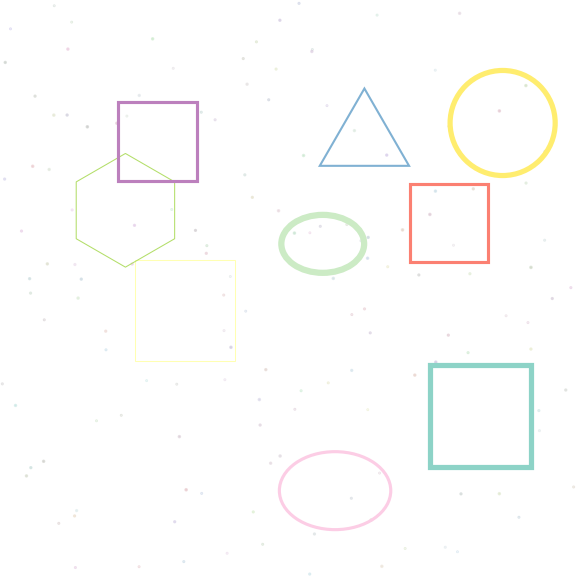[{"shape": "square", "thickness": 2.5, "radius": 0.44, "center": [0.832, 0.279]}, {"shape": "square", "thickness": 0.5, "radius": 0.44, "center": [0.32, 0.461]}, {"shape": "square", "thickness": 1.5, "radius": 0.34, "center": [0.778, 0.612]}, {"shape": "triangle", "thickness": 1, "radius": 0.45, "center": [0.631, 0.757]}, {"shape": "hexagon", "thickness": 0.5, "radius": 0.49, "center": [0.217, 0.635]}, {"shape": "oval", "thickness": 1.5, "radius": 0.48, "center": [0.58, 0.15]}, {"shape": "square", "thickness": 1.5, "radius": 0.34, "center": [0.273, 0.754]}, {"shape": "oval", "thickness": 3, "radius": 0.36, "center": [0.559, 0.577]}, {"shape": "circle", "thickness": 2.5, "radius": 0.45, "center": [0.87, 0.786]}]